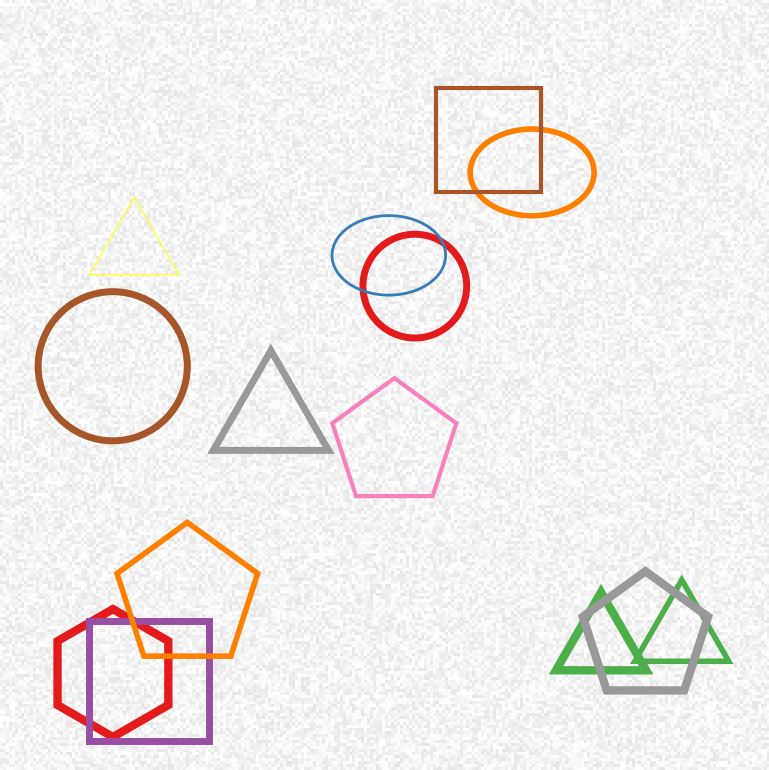[{"shape": "circle", "thickness": 2.5, "radius": 0.34, "center": [0.539, 0.628]}, {"shape": "hexagon", "thickness": 3, "radius": 0.42, "center": [0.147, 0.126]}, {"shape": "oval", "thickness": 1, "radius": 0.37, "center": [0.505, 0.668]}, {"shape": "triangle", "thickness": 2, "radius": 0.35, "center": [0.885, 0.176]}, {"shape": "triangle", "thickness": 3, "radius": 0.34, "center": [0.781, 0.163]}, {"shape": "square", "thickness": 2.5, "radius": 0.39, "center": [0.194, 0.116]}, {"shape": "pentagon", "thickness": 2, "radius": 0.48, "center": [0.243, 0.226]}, {"shape": "oval", "thickness": 2, "radius": 0.4, "center": [0.691, 0.776]}, {"shape": "triangle", "thickness": 0.5, "radius": 0.34, "center": [0.174, 0.677]}, {"shape": "circle", "thickness": 2.5, "radius": 0.48, "center": [0.146, 0.524]}, {"shape": "square", "thickness": 1.5, "radius": 0.34, "center": [0.634, 0.818]}, {"shape": "pentagon", "thickness": 1.5, "radius": 0.42, "center": [0.512, 0.424]}, {"shape": "triangle", "thickness": 2.5, "radius": 0.43, "center": [0.352, 0.458]}, {"shape": "pentagon", "thickness": 3, "radius": 0.43, "center": [0.838, 0.173]}]